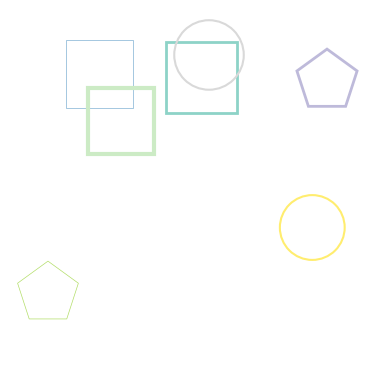[{"shape": "square", "thickness": 2, "radius": 0.46, "center": [0.524, 0.798]}, {"shape": "pentagon", "thickness": 2, "radius": 0.41, "center": [0.849, 0.79]}, {"shape": "square", "thickness": 0.5, "radius": 0.44, "center": [0.258, 0.808]}, {"shape": "pentagon", "thickness": 0.5, "radius": 0.41, "center": [0.125, 0.239]}, {"shape": "circle", "thickness": 1.5, "radius": 0.45, "center": [0.543, 0.857]}, {"shape": "square", "thickness": 3, "radius": 0.43, "center": [0.314, 0.686]}, {"shape": "circle", "thickness": 1.5, "radius": 0.42, "center": [0.811, 0.409]}]